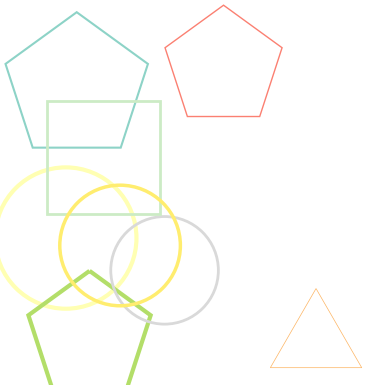[{"shape": "pentagon", "thickness": 1.5, "radius": 0.97, "center": [0.199, 0.774]}, {"shape": "circle", "thickness": 3, "radius": 0.92, "center": [0.171, 0.382]}, {"shape": "pentagon", "thickness": 1, "radius": 0.8, "center": [0.581, 0.827]}, {"shape": "triangle", "thickness": 0.5, "radius": 0.69, "center": [0.821, 0.113]}, {"shape": "pentagon", "thickness": 3, "radius": 0.83, "center": [0.233, 0.13]}, {"shape": "circle", "thickness": 2, "radius": 0.7, "center": [0.427, 0.298]}, {"shape": "square", "thickness": 2, "radius": 0.73, "center": [0.269, 0.59]}, {"shape": "circle", "thickness": 2.5, "radius": 0.78, "center": [0.312, 0.362]}]